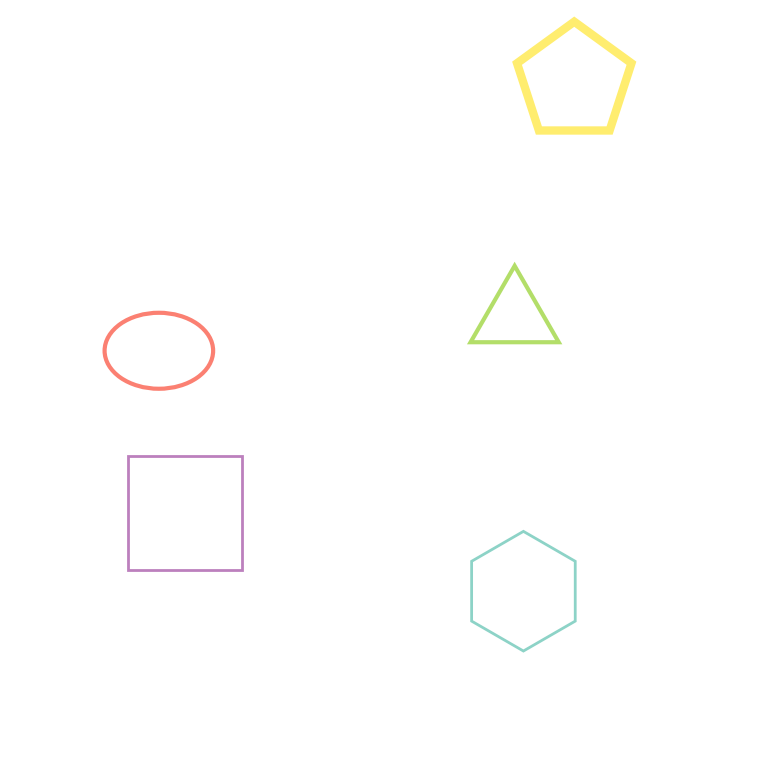[{"shape": "hexagon", "thickness": 1, "radius": 0.39, "center": [0.68, 0.232]}, {"shape": "oval", "thickness": 1.5, "radius": 0.35, "center": [0.206, 0.544]}, {"shape": "triangle", "thickness": 1.5, "radius": 0.33, "center": [0.668, 0.589]}, {"shape": "square", "thickness": 1, "radius": 0.37, "center": [0.241, 0.333]}, {"shape": "pentagon", "thickness": 3, "radius": 0.39, "center": [0.746, 0.894]}]